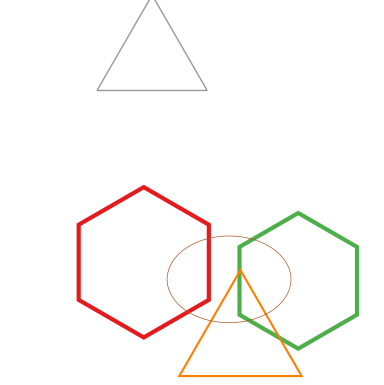[{"shape": "hexagon", "thickness": 3, "radius": 0.98, "center": [0.373, 0.319]}, {"shape": "hexagon", "thickness": 3, "radius": 0.88, "center": [0.775, 0.271]}, {"shape": "triangle", "thickness": 1.5, "radius": 0.92, "center": [0.625, 0.115]}, {"shape": "oval", "thickness": 0.5, "radius": 0.8, "center": [0.595, 0.274]}, {"shape": "triangle", "thickness": 1, "radius": 0.83, "center": [0.395, 0.848]}]